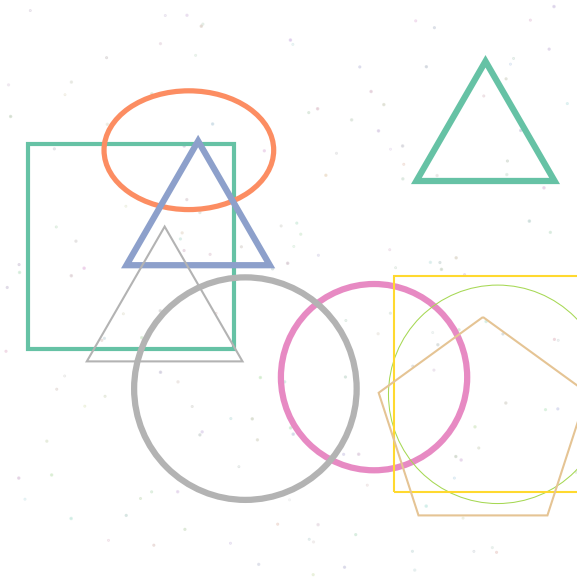[{"shape": "square", "thickness": 2, "radius": 0.89, "center": [0.227, 0.572]}, {"shape": "triangle", "thickness": 3, "radius": 0.69, "center": [0.841, 0.755]}, {"shape": "oval", "thickness": 2.5, "radius": 0.73, "center": [0.327, 0.739]}, {"shape": "triangle", "thickness": 3, "radius": 0.72, "center": [0.343, 0.612]}, {"shape": "circle", "thickness": 3, "radius": 0.81, "center": [0.648, 0.346]}, {"shape": "circle", "thickness": 0.5, "radius": 0.95, "center": [0.862, 0.316]}, {"shape": "square", "thickness": 1, "radius": 0.94, "center": [0.869, 0.334]}, {"shape": "pentagon", "thickness": 1, "radius": 0.95, "center": [0.836, 0.26]}, {"shape": "triangle", "thickness": 1, "radius": 0.78, "center": [0.285, 0.451]}, {"shape": "circle", "thickness": 3, "radius": 0.96, "center": [0.425, 0.326]}]